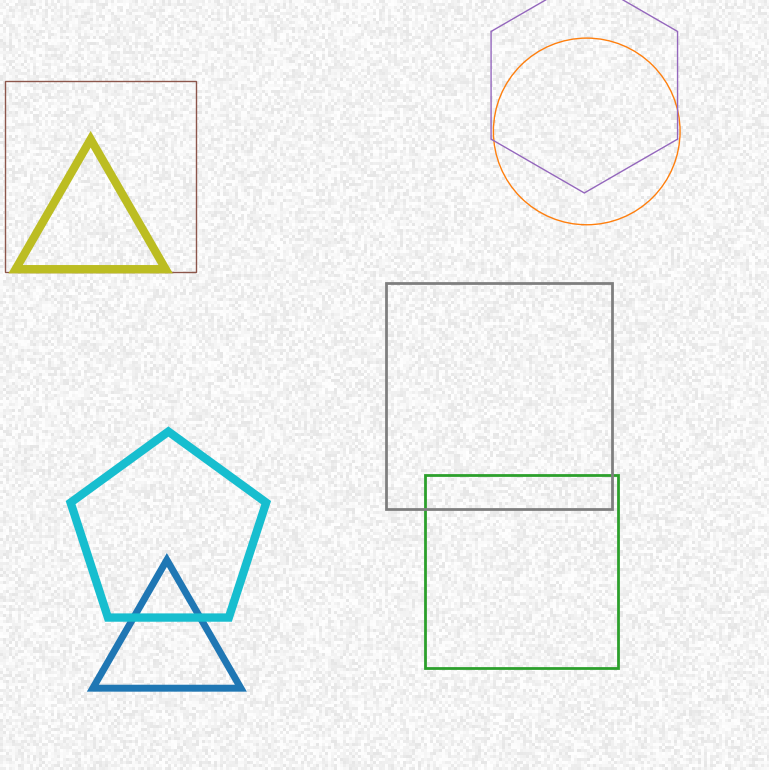[{"shape": "triangle", "thickness": 2.5, "radius": 0.56, "center": [0.217, 0.162]}, {"shape": "circle", "thickness": 0.5, "radius": 0.61, "center": [0.762, 0.829]}, {"shape": "square", "thickness": 1, "radius": 0.63, "center": [0.677, 0.258]}, {"shape": "hexagon", "thickness": 0.5, "radius": 0.7, "center": [0.759, 0.889]}, {"shape": "square", "thickness": 0.5, "radius": 0.62, "center": [0.131, 0.77]}, {"shape": "square", "thickness": 1, "radius": 0.73, "center": [0.648, 0.486]}, {"shape": "triangle", "thickness": 3, "radius": 0.56, "center": [0.118, 0.707]}, {"shape": "pentagon", "thickness": 3, "radius": 0.67, "center": [0.219, 0.306]}]